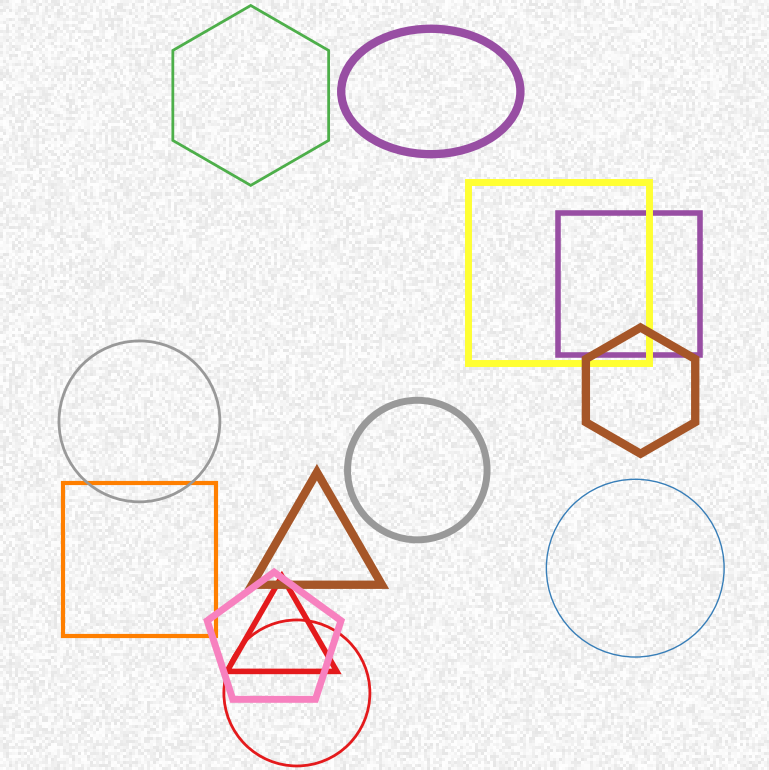[{"shape": "triangle", "thickness": 2, "radius": 0.41, "center": [0.366, 0.169]}, {"shape": "circle", "thickness": 1, "radius": 0.47, "center": [0.386, 0.1]}, {"shape": "circle", "thickness": 0.5, "radius": 0.58, "center": [0.825, 0.262]}, {"shape": "hexagon", "thickness": 1, "radius": 0.58, "center": [0.326, 0.876]}, {"shape": "square", "thickness": 2, "radius": 0.46, "center": [0.817, 0.631]}, {"shape": "oval", "thickness": 3, "radius": 0.58, "center": [0.559, 0.881]}, {"shape": "square", "thickness": 1.5, "radius": 0.5, "center": [0.181, 0.274]}, {"shape": "square", "thickness": 2.5, "radius": 0.59, "center": [0.725, 0.646]}, {"shape": "hexagon", "thickness": 3, "radius": 0.41, "center": [0.832, 0.493]}, {"shape": "triangle", "thickness": 3, "radius": 0.49, "center": [0.412, 0.289]}, {"shape": "pentagon", "thickness": 2.5, "radius": 0.46, "center": [0.356, 0.166]}, {"shape": "circle", "thickness": 2.5, "radius": 0.45, "center": [0.542, 0.39]}, {"shape": "circle", "thickness": 1, "radius": 0.52, "center": [0.181, 0.453]}]